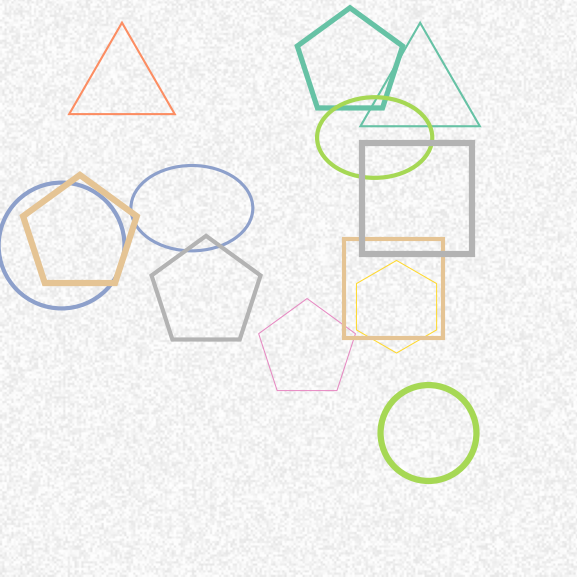[{"shape": "triangle", "thickness": 1, "radius": 0.6, "center": [0.728, 0.84]}, {"shape": "pentagon", "thickness": 2.5, "radius": 0.48, "center": [0.606, 0.89]}, {"shape": "triangle", "thickness": 1, "radius": 0.53, "center": [0.211, 0.854]}, {"shape": "oval", "thickness": 1.5, "radius": 0.53, "center": [0.332, 0.639]}, {"shape": "circle", "thickness": 2, "radius": 0.54, "center": [0.107, 0.574]}, {"shape": "pentagon", "thickness": 0.5, "radius": 0.44, "center": [0.532, 0.394]}, {"shape": "circle", "thickness": 3, "radius": 0.42, "center": [0.742, 0.249]}, {"shape": "oval", "thickness": 2, "radius": 0.5, "center": [0.649, 0.761]}, {"shape": "hexagon", "thickness": 0.5, "radius": 0.4, "center": [0.687, 0.468]}, {"shape": "square", "thickness": 2, "radius": 0.43, "center": [0.682, 0.5]}, {"shape": "pentagon", "thickness": 3, "radius": 0.52, "center": [0.138, 0.593]}, {"shape": "pentagon", "thickness": 2, "radius": 0.5, "center": [0.357, 0.492]}, {"shape": "square", "thickness": 3, "radius": 0.48, "center": [0.722, 0.655]}]